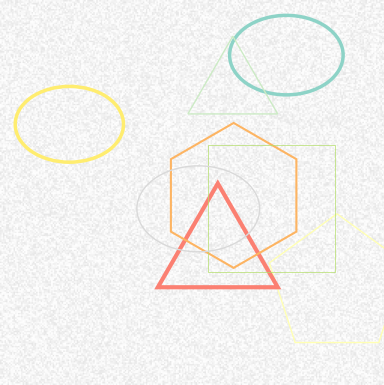[{"shape": "oval", "thickness": 2.5, "radius": 0.74, "center": [0.744, 0.857]}, {"shape": "pentagon", "thickness": 1, "radius": 0.92, "center": [0.875, 0.26]}, {"shape": "triangle", "thickness": 3, "radius": 0.9, "center": [0.566, 0.344]}, {"shape": "hexagon", "thickness": 1.5, "radius": 0.94, "center": [0.607, 0.492]}, {"shape": "square", "thickness": 0.5, "radius": 0.82, "center": [0.705, 0.458]}, {"shape": "oval", "thickness": 1, "radius": 0.8, "center": [0.515, 0.458]}, {"shape": "triangle", "thickness": 1, "radius": 0.67, "center": [0.605, 0.771]}, {"shape": "oval", "thickness": 2.5, "radius": 0.7, "center": [0.18, 0.677]}]